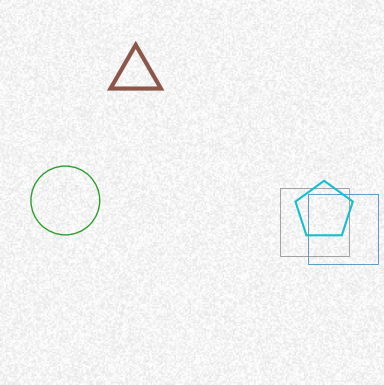[{"shape": "square", "thickness": 0.5, "radius": 0.45, "center": [0.89, 0.405]}, {"shape": "circle", "thickness": 1, "radius": 0.45, "center": [0.17, 0.479]}, {"shape": "triangle", "thickness": 3, "radius": 0.38, "center": [0.353, 0.808]}, {"shape": "square", "thickness": 0.5, "radius": 0.44, "center": [0.817, 0.424]}, {"shape": "pentagon", "thickness": 1.5, "radius": 0.39, "center": [0.842, 0.452]}]